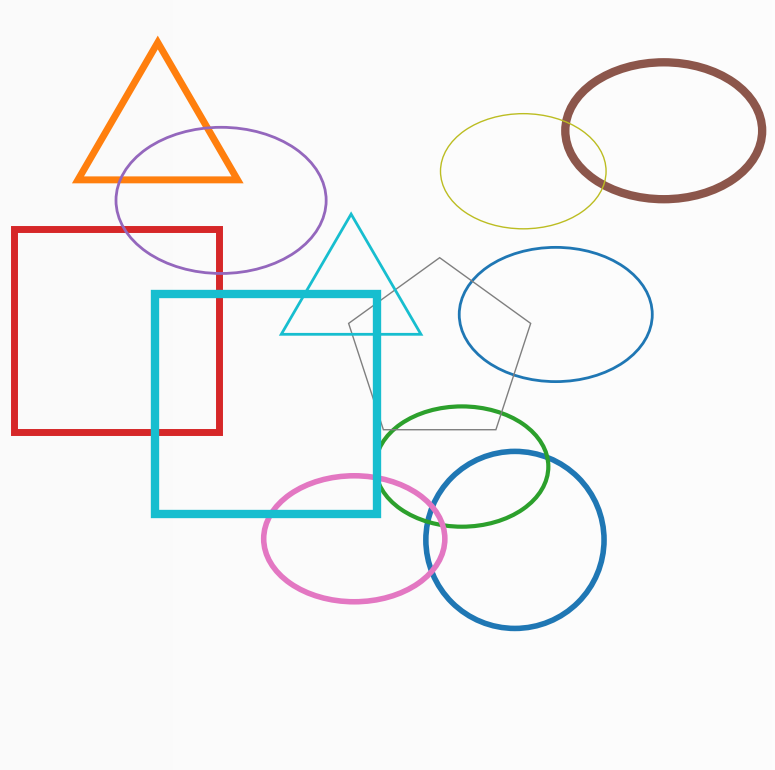[{"shape": "oval", "thickness": 1, "radius": 0.62, "center": [0.717, 0.592]}, {"shape": "circle", "thickness": 2, "radius": 0.57, "center": [0.664, 0.299]}, {"shape": "triangle", "thickness": 2.5, "radius": 0.59, "center": [0.204, 0.826]}, {"shape": "oval", "thickness": 1.5, "radius": 0.56, "center": [0.596, 0.394]}, {"shape": "square", "thickness": 2.5, "radius": 0.66, "center": [0.151, 0.571]}, {"shape": "oval", "thickness": 1, "radius": 0.68, "center": [0.285, 0.74]}, {"shape": "oval", "thickness": 3, "radius": 0.64, "center": [0.856, 0.83]}, {"shape": "oval", "thickness": 2, "radius": 0.58, "center": [0.457, 0.3]}, {"shape": "pentagon", "thickness": 0.5, "radius": 0.62, "center": [0.567, 0.542]}, {"shape": "oval", "thickness": 0.5, "radius": 0.53, "center": [0.675, 0.778]}, {"shape": "square", "thickness": 3, "radius": 0.72, "center": [0.344, 0.475]}, {"shape": "triangle", "thickness": 1, "radius": 0.52, "center": [0.453, 0.618]}]